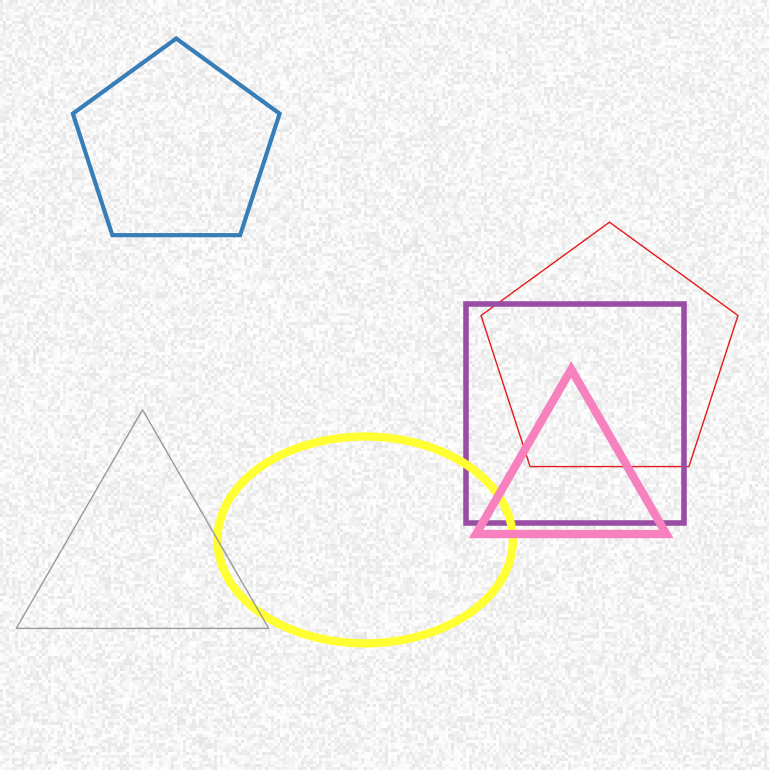[{"shape": "pentagon", "thickness": 0.5, "radius": 0.88, "center": [0.792, 0.536]}, {"shape": "pentagon", "thickness": 1.5, "radius": 0.71, "center": [0.229, 0.809]}, {"shape": "square", "thickness": 2, "radius": 0.71, "center": [0.747, 0.463]}, {"shape": "oval", "thickness": 3, "radius": 0.96, "center": [0.474, 0.299]}, {"shape": "triangle", "thickness": 3, "radius": 0.71, "center": [0.742, 0.378]}, {"shape": "triangle", "thickness": 0.5, "radius": 0.95, "center": [0.185, 0.279]}]